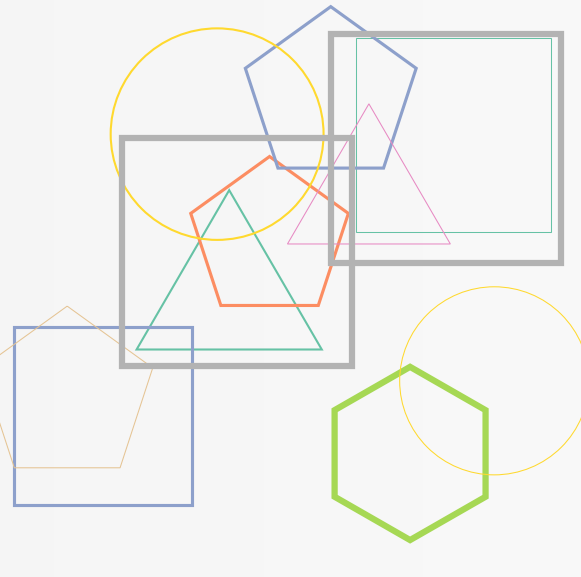[{"shape": "square", "thickness": 0.5, "radius": 0.84, "center": [0.78, 0.765]}, {"shape": "triangle", "thickness": 1, "radius": 0.92, "center": [0.394, 0.486]}, {"shape": "pentagon", "thickness": 1.5, "radius": 0.71, "center": [0.464, 0.586]}, {"shape": "square", "thickness": 1.5, "radius": 0.77, "center": [0.177, 0.279]}, {"shape": "pentagon", "thickness": 1.5, "radius": 0.77, "center": [0.569, 0.833]}, {"shape": "triangle", "thickness": 0.5, "radius": 0.81, "center": [0.635, 0.658]}, {"shape": "hexagon", "thickness": 3, "radius": 0.75, "center": [0.706, 0.214]}, {"shape": "circle", "thickness": 1, "radius": 0.92, "center": [0.374, 0.767]}, {"shape": "circle", "thickness": 0.5, "radius": 0.81, "center": [0.85, 0.34]}, {"shape": "pentagon", "thickness": 0.5, "radius": 0.77, "center": [0.116, 0.314]}, {"shape": "square", "thickness": 3, "radius": 0.99, "center": [0.408, 0.563]}, {"shape": "square", "thickness": 3, "radius": 0.99, "center": [0.767, 0.742]}]